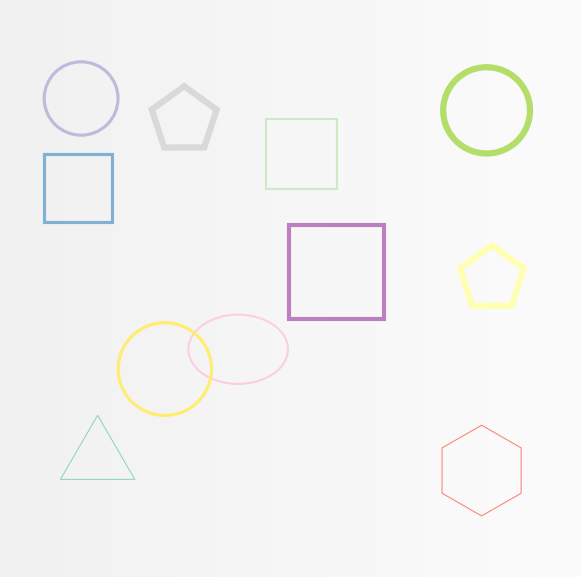[{"shape": "triangle", "thickness": 0.5, "radius": 0.37, "center": [0.168, 0.206]}, {"shape": "pentagon", "thickness": 3, "radius": 0.29, "center": [0.846, 0.516]}, {"shape": "circle", "thickness": 1.5, "radius": 0.32, "center": [0.14, 0.829]}, {"shape": "hexagon", "thickness": 0.5, "radius": 0.39, "center": [0.829, 0.184]}, {"shape": "square", "thickness": 1.5, "radius": 0.29, "center": [0.134, 0.673]}, {"shape": "circle", "thickness": 3, "radius": 0.37, "center": [0.837, 0.808]}, {"shape": "oval", "thickness": 1, "radius": 0.43, "center": [0.41, 0.394]}, {"shape": "pentagon", "thickness": 3, "radius": 0.29, "center": [0.317, 0.791]}, {"shape": "square", "thickness": 2, "radius": 0.41, "center": [0.579, 0.527]}, {"shape": "square", "thickness": 1, "radius": 0.3, "center": [0.519, 0.732]}, {"shape": "circle", "thickness": 1.5, "radius": 0.4, "center": [0.284, 0.36]}]